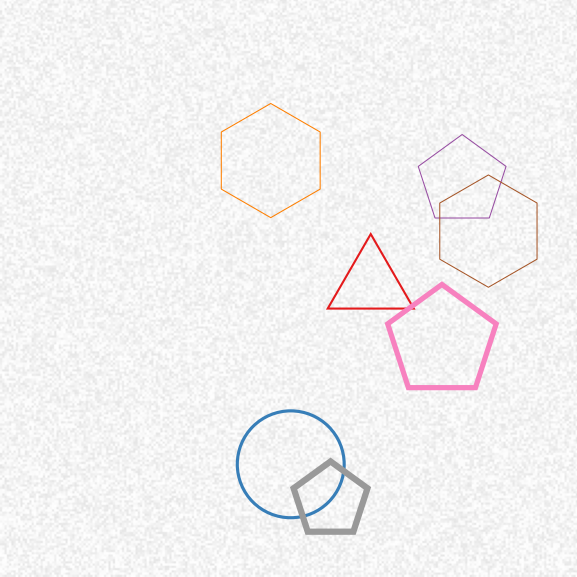[{"shape": "triangle", "thickness": 1, "radius": 0.43, "center": [0.642, 0.508]}, {"shape": "circle", "thickness": 1.5, "radius": 0.46, "center": [0.503, 0.195]}, {"shape": "pentagon", "thickness": 0.5, "radius": 0.4, "center": [0.8, 0.686]}, {"shape": "hexagon", "thickness": 0.5, "radius": 0.49, "center": [0.469, 0.721]}, {"shape": "hexagon", "thickness": 0.5, "radius": 0.49, "center": [0.846, 0.599]}, {"shape": "pentagon", "thickness": 2.5, "radius": 0.49, "center": [0.765, 0.408]}, {"shape": "pentagon", "thickness": 3, "radius": 0.34, "center": [0.572, 0.133]}]